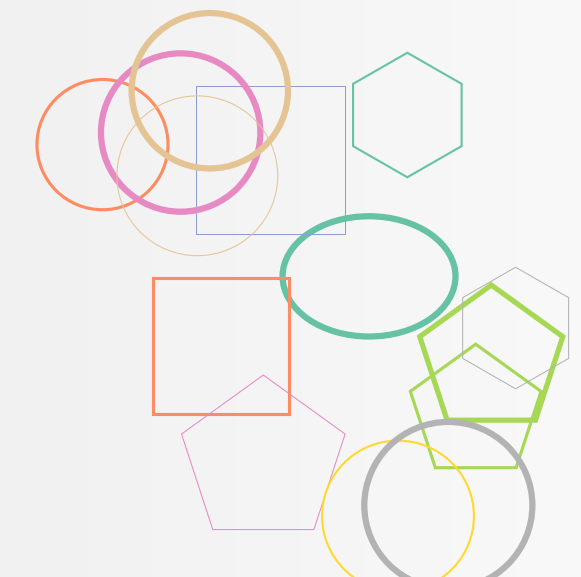[{"shape": "hexagon", "thickness": 1, "radius": 0.54, "center": [0.701, 0.8]}, {"shape": "oval", "thickness": 3, "radius": 0.74, "center": [0.635, 0.521]}, {"shape": "circle", "thickness": 1.5, "radius": 0.56, "center": [0.176, 0.749]}, {"shape": "square", "thickness": 1.5, "radius": 0.59, "center": [0.38, 0.4]}, {"shape": "square", "thickness": 0.5, "radius": 0.64, "center": [0.465, 0.722]}, {"shape": "pentagon", "thickness": 0.5, "radius": 0.74, "center": [0.453, 0.202]}, {"shape": "circle", "thickness": 3, "radius": 0.69, "center": [0.311, 0.77]}, {"shape": "pentagon", "thickness": 1.5, "radius": 0.59, "center": [0.818, 0.285]}, {"shape": "pentagon", "thickness": 2.5, "radius": 0.65, "center": [0.845, 0.376]}, {"shape": "circle", "thickness": 1, "radius": 0.65, "center": [0.685, 0.105]}, {"shape": "circle", "thickness": 0.5, "radius": 0.69, "center": [0.339, 0.695]}, {"shape": "circle", "thickness": 3, "radius": 0.67, "center": [0.361, 0.842]}, {"shape": "circle", "thickness": 3, "radius": 0.72, "center": [0.771, 0.124]}, {"shape": "hexagon", "thickness": 0.5, "radius": 0.53, "center": [0.887, 0.431]}]